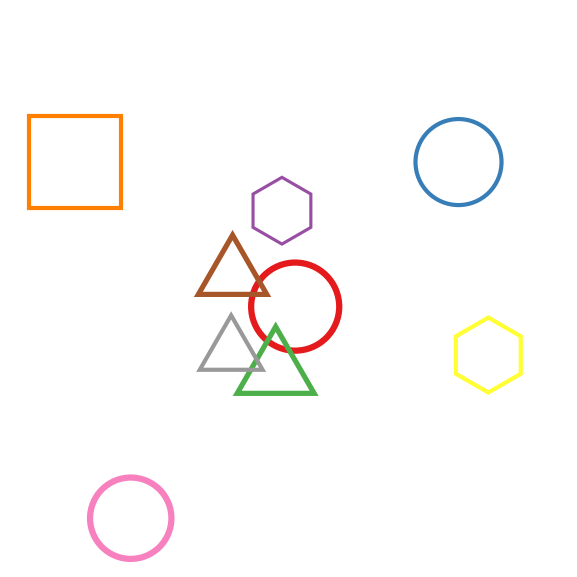[{"shape": "circle", "thickness": 3, "radius": 0.38, "center": [0.511, 0.468]}, {"shape": "circle", "thickness": 2, "radius": 0.37, "center": [0.794, 0.719]}, {"shape": "triangle", "thickness": 2.5, "radius": 0.38, "center": [0.477, 0.356]}, {"shape": "hexagon", "thickness": 1.5, "radius": 0.29, "center": [0.488, 0.634]}, {"shape": "square", "thickness": 2, "radius": 0.4, "center": [0.13, 0.718]}, {"shape": "hexagon", "thickness": 2, "radius": 0.32, "center": [0.846, 0.384]}, {"shape": "triangle", "thickness": 2.5, "radius": 0.34, "center": [0.403, 0.524]}, {"shape": "circle", "thickness": 3, "radius": 0.35, "center": [0.226, 0.102]}, {"shape": "triangle", "thickness": 2, "radius": 0.31, "center": [0.4, 0.39]}]